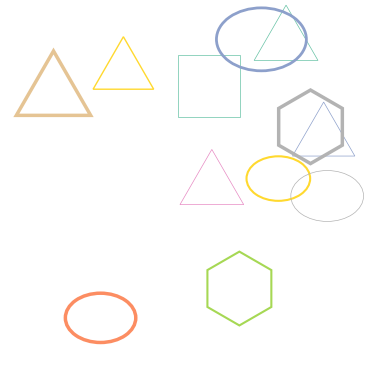[{"shape": "square", "thickness": 0.5, "radius": 0.4, "center": [0.543, 0.778]}, {"shape": "triangle", "thickness": 0.5, "radius": 0.48, "center": [0.743, 0.891]}, {"shape": "oval", "thickness": 2.5, "radius": 0.46, "center": [0.261, 0.174]}, {"shape": "triangle", "thickness": 0.5, "radius": 0.47, "center": [0.841, 0.641]}, {"shape": "oval", "thickness": 2, "radius": 0.58, "center": [0.679, 0.898]}, {"shape": "triangle", "thickness": 0.5, "radius": 0.48, "center": [0.55, 0.516]}, {"shape": "hexagon", "thickness": 1.5, "radius": 0.48, "center": [0.622, 0.251]}, {"shape": "triangle", "thickness": 1, "radius": 0.45, "center": [0.321, 0.814]}, {"shape": "oval", "thickness": 1.5, "radius": 0.41, "center": [0.723, 0.536]}, {"shape": "triangle", "thickness": 2.5, "radius": 0.56, "center": [0.139, 0.756]}, {"shape": "hexagon", "thickness": 2.5, "radius": 0.48, "center": [0.807, 0.671]}, {"shape": "oval", "thickness": 0.5, "radius": 0.47, "center": [0.85, 0.491]}]